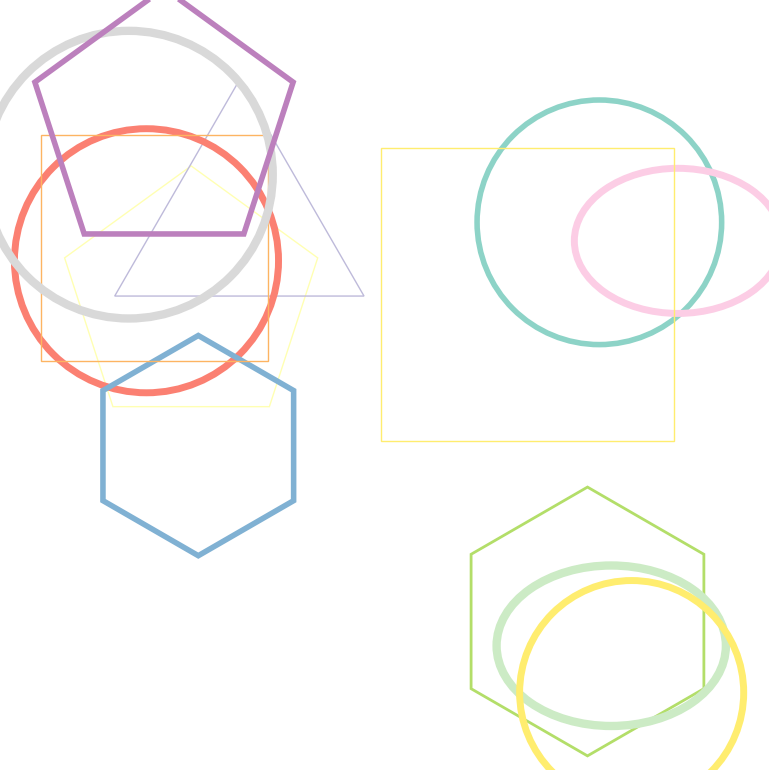[{"shape": "circle", "thickness": 2, "radius": 0.79, "center": [0.778, 0.711]}, {"shape": "pentagon", "thickness": 0.5, "radius": 0.86, "center": [0.248, 0.612]}, {"shape": "triangle", "thickness": 0.5, "radius": 0.93, "center": [0.311, 0.709]}, {"shape": "circle", "thickness": 2.5, "radius": 0.86, "center": [0.19, 0.661]}, {"shape": "hexagon", "thickness": 2, "radius": 0.71, "center": [0.258, 0.421]}, {"shape": "square", "thickness": 0.5, "radius": 0.74, "center": [0.201, 0.678]}, {"shape": "hexagon", "thickness": 1, "radius": 0.87, "center": [0.763, 0.193]}, {"shape": "oval", "thickness": 2.5, "radius": 0.67, "center": [0.881, 0.687]}, {"shape": "circle", "thickness": 3, "radius": 0.93, "center": [0.167, 0.773]}, {"shape": "pentagon", "thickness": 2, "radius": 0.88, "center": [0.213, 0.839]}, {"shape": "oval", "thickness": 3, "radius": 0.74, "center": [0.794, 0.161]}, {"shape": "circle", "thickness": 2.5, "radius": 0.73, "center": [0.82, 0.101]}, {"shape": "square", "thickness": 0.5, "radius": 0.95, "center": [0.685, 0.618]}]